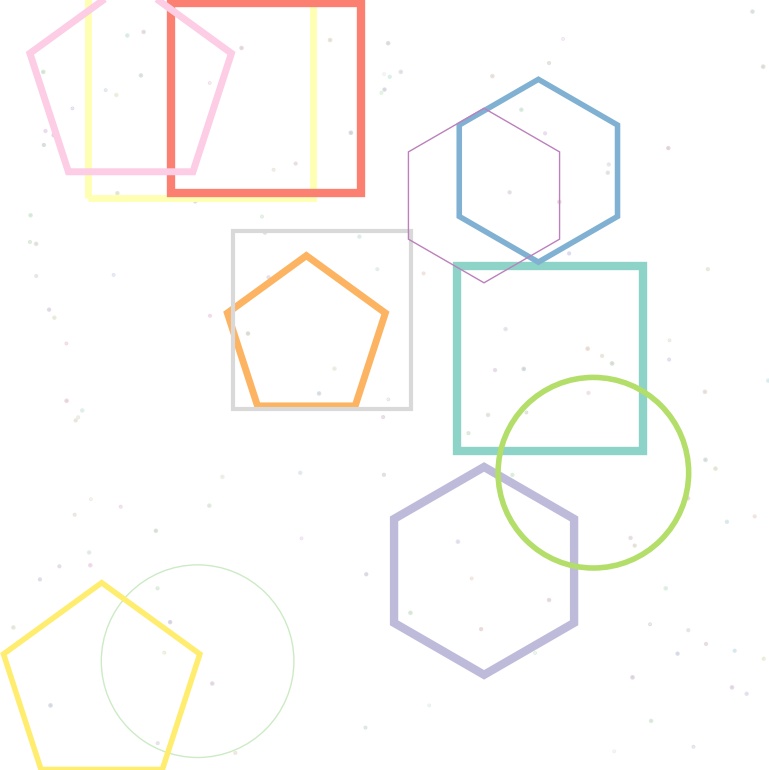[{"shape": "square", "thickness": 3, "radius": 0.6, "center": [0.714, 0.534]}, {"shape": "square", "thickness": 2.5, "radius": 0.73, "center": [0.26, 0.89]}, {"shape": "hexagon", "thickness": 3, "radius": 0.67, "center": [0.629, 0.259]}, {"shape": "square", "thickness": 3, "radius": 0.62, "center": [0.345, 0.872]}, {"shape": "hexagon", "thickness": 2, "radius": 0.59, "center": [0.699, 0.778]}, {"shape": "pentagon", "thickness": 2.5, "radius": 0.54, "center": [0.398, 0.56]}, {"shape": "circle", "thickness": 2, "radius": 0.62, "center": [0.771, 0.386]}, {"shape": "pentagon", "thickness": 2.5, "radius": 0.69, "center": [0.17, 0.888]}, {"shape": "square", "thickness": 1.5, "radius": 0.58, "center": [0.418, 0.584]}, {"shape": "hexagon", "thickness": 0.5, "radius": 0.57, "center": [0.629, 0.746]}, {"shape": "circle", "thickness": 0.5, "radius": 0.63, "center": [0.257, 0.141]}, {"shape": "pentagon", "thickness": 2, "radius": 0.67, "center": [0.132, 0.109]}]